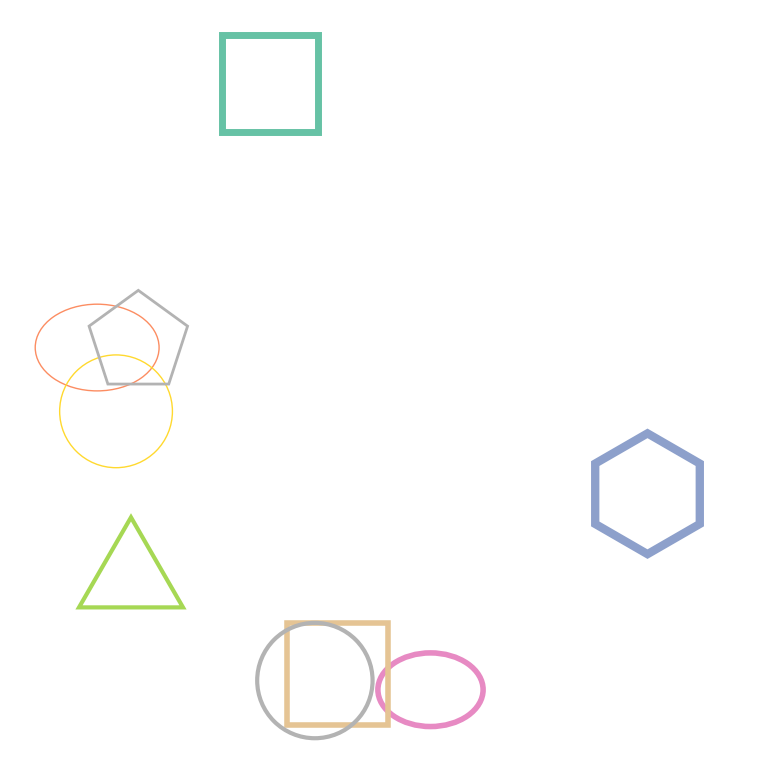[{"shape": "square", "thickness": 2.5, "radius": 0.31, "center": [0.351, 0.891]}, {"shape": "oval", "thickness": 0.5, "radius": 0.4, "center": [0.126, 0.549]}, {"shape": "hexagon", "thickness": 3, "radius": 0.39, "center": [0.841, 0.359]}, {"shape": "oval", "thickness": 2, "radius": 0.34, "center": [0.559, 0.104]}, {"shape": "triangle", "thickness": 1.5, "radius": 0.39, "center": [0.17, 0.25]}, {"shape": "circle", "thickness": 0.5, "radius": 0.37, "center": [0.151, 0.466]}, {"shape": "square", "thickness": 2, "radius": 0.33, "center": [0.438, 0.125]}, {"shape": "circle", "thickness": 1.5, "radius": 0.37, "center": [0.409, 0.116]}, {"shape": "pentagon", "thickness": 1, "radius": 0.34, "center": [0.18, 0.556]}]